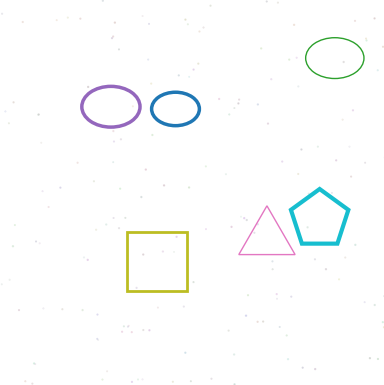[{"shape": "oval", "thickness": 2.5, "radius": 0.31, "center": [0.456, 0.717]}, {"shape": "oval", "thickness": 1, "radius": 0.38, "center": [0.87, 0.849]}, {"shape": "oval", "thickness": 2.5, "radius": 0.38, "center": [0.288, 0.723]}, {"shape": "triangle", "thickness": 1, "radius": 0.42, "center": [0.693, 0.381]}, {"shape": "square", "thickness": 2, "radius": 0.38, "center": [0.408, 0.321]}, {"shape": "pentagon", "thickness": 3, "radius": 0.39, "center": [0.83, 0.431]}]